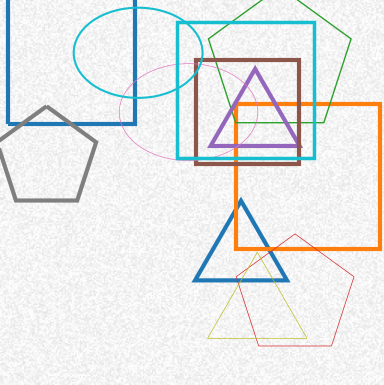[{"shape": "square", "thickness": 3, "radius": 0.82, "center": [0.186, 0.842]}, {"shape": "triangle", "thickness": 3, "radius": 0.69, "center": [0.626, 0.341]}, {"shape": "square", "thickness": 3, "radius": 0.94, "center": [0.8, 0.542]}, {"shape": "pentagon", "thickness": 1, "radius": 0.97, "center": [0.727, 0.839]}, {"shape": "pentagon", "thickness": 0.5, "radius": 0.8, "center": [0.766, 0.232]}, {"shape": "triangle", "thickness": 3, "radius": 0.67, "center": [0.663, 0.688]}, {"shape": "square", "thickness": 3, "radius": 0.67, "center": [0.643, 0.709]}, {"shape": "oval", "thickness": 0.5, "radius": 0.9, "center": [0.49, 0.709]}, {"shape": "pentagon", "thickness": 3, "radius": 0.68, "center": [0.121, 0.589]}, {"shape": "triangle", "thickness": 0.5, "radius": 0.75, "center": [0.668, 0.196]}, {"shape": "square", "thickness": 2.5, "radius": 0.88, "center": [0.638, 0.766]}, {"shape": "oval", "thickness": 1.5, "radius": 0.84, "center": [0.359, 0.863]}]